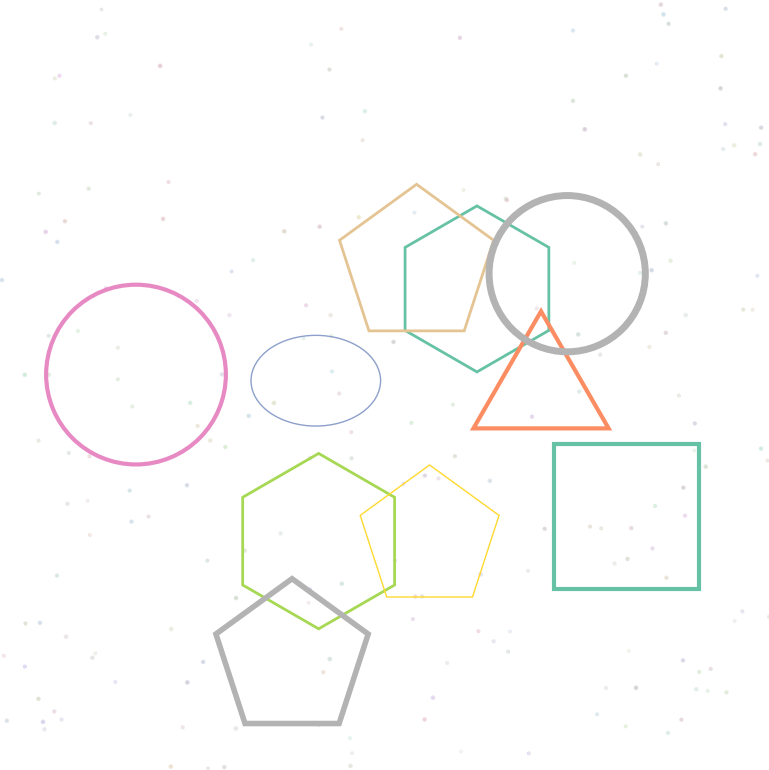[{"shape": "hexagon", "thickness": 1, "radius": 0.54, "center": [0.619, 0.625]}, {"shape": "square", "thickness": 1.5, "radius": 0.47, "center": [0.814, 0.329]}, {"shape": "triangle", "thickness": 1.5, "radius": 0.51, "center": [0.703, 0.494]}, {"shape": "oval", "thickness": 0.5, "radius": 0.42, "center": [0.41, 0.506]}, {"shape": "circle", "thickness": 1.5, "radius": 0.58, "center": [0.177, 0.514]}, {"shape": "hexagon", "thickness": 1, "radius": 0.57, "center": [0.414, 0.297]}, {"shape": "pentagon", "thickness": 0.5, "radius": 0.47, "center": [0.558, 0.301]}, {"shape": "pentagon", "thickness": 1, "radius": 0.53, "center": [0.541, 0.655]}, {"shape": "circle", "thickness": 2.5, "radius": 0.51, "center": [0.737, 0.645]}, {"shape": "pentagon", "thickness": 2, "radius": 0.52, "center": [0.379, 0.144]}]